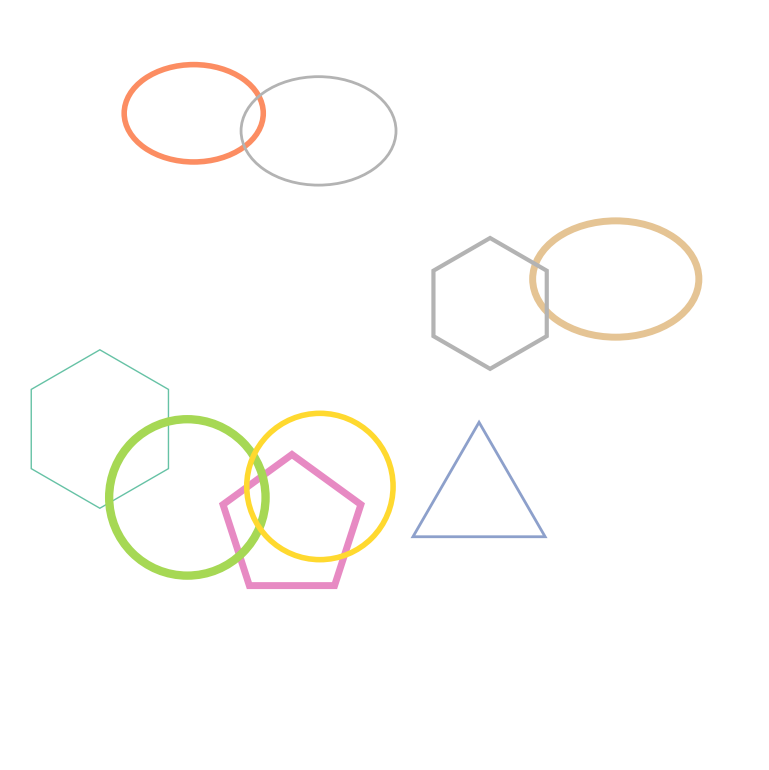[{"shape": "hexagon", "thickness": 0.5, "radius": 0.51, "center": [0.13, 0.443]}, {"shape": "oval", "thickness": 2, "radius": 0.45, "center": [0.252, 0.853]}, {"shape": "triangle", "thickness": 1, "radius": 0.5, "center": [0.622, 0.352]}, {"shape": "pentagon", "thickness": 2.5, "radius": 0.47, "center": [0.379, 0.316]}, {"shape": "circle", "thickness": 3, "radius": 0.51, "center": [0.243, 0.354]}, {"shape": "circle", "thickness": 2, "radius": 0.48, "center": [0.415, 0.368]}, {"shape": "oval", "thickness": 2.5, "radius": 0.54, "center": [0.8, 0.638]}, {"shape": "hexagon", "thickness": 1.5, "radius": 0.42, "center": [0.636, 0.606]}, {"shape": "oval", "thickness": 1, "radius": 0.5, "center": [0.414, 0.83]}]